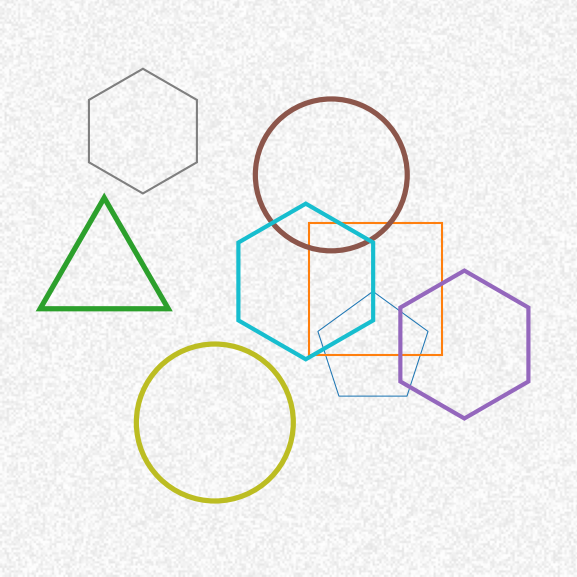[{"shape": "pentagon", "thickness": 0.5, "radius": 0.5, "center": [0.646, 0.394]}, {"shape": "square", "thickness": 1, "radius": 0.57, "center": [0.65, 0.498]}, {"shape": "triangle", "thickness": 2.5, "radius": 0.64, "center": [0.18, 0.529]}, {"shape": "hexagon", "thickness": 2, "radius": 0.64, "center": [0.804, 0.403]}, {"shape": "circle", "thickness": 2.5, "radius": 0.66, "center": [0.574, 0.696]}, {"shape": "hexagon", "thickness": 1, "radius": 0.54, "center": [0.247, 0.772]}, {"shape": "circle", "thickness": 2.5, "radius": 0.68, "center": [0.372, 0.268]}, {"shape": "hexagon", "thickness": 2, "radius": 0.67, "center": [0.529, 0.512]}]